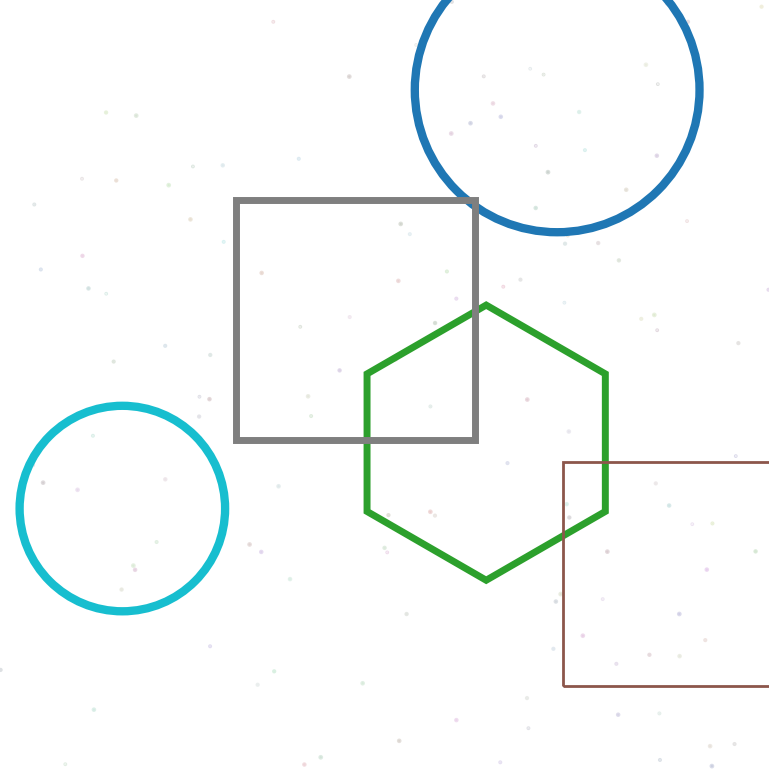[{"shape": "circle", "thickness": 3, "radius": 0.92, "center": [0.724, 0.883]}, {"shape": "hexagon", "thickness": 2.5, "radius": 0.89, "center": [0.631, 0.425]}, {"shape": "square", "thickness": 1, "radius": 0.73, "center": [0.877, 0.255]}, {"shape": "square", "thickness": 2.5, "radius": 0.78, "center": [0.462, 0.585]}, {"shape": "circle", "thickness": 3, "radius": 0.67, "center": [0.159, 0.34]}]